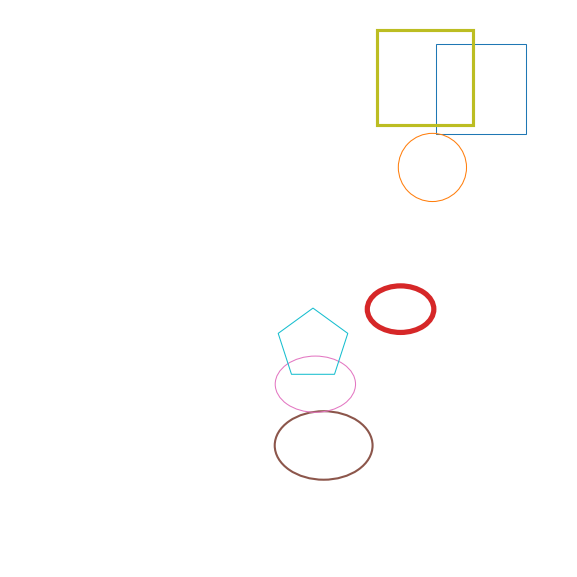[{"shape": "square", "thickness": 0.5, "radius": 0.39, "center": [0.833, 0.845]}, {"shape": "circle", "thickness": 0.5, "radius": 0.3, "center": [0.749, 0.709]}, {"shape": "oval", "thickness": 2.5, "radius": 0.29, "center": [0.694, 0.464]}, {"shape": "oval", "thickness": 1, "radius": 0.42, "center": [0.56, 0.228]}, {"shape": "oval", "thickness": 0.5, "radius": 0.35, "center": [0.546, 0.334]}, {"shape": "square", "thickness": 1.5, "radius": 0.41, "center": [0.736, 0.864]}, {"shape": "pentagon", "thickness": 0.5, "radius": 0.32, "center": [0.542, 0.402]}]